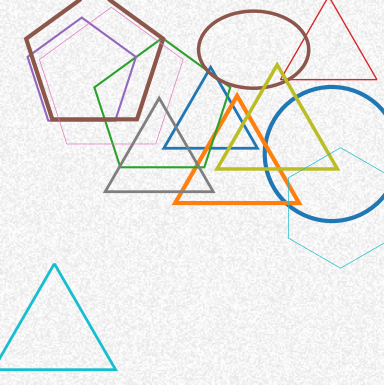[{"shape": "circle", "thickness": 3, "radius": 0.87, "center": [0.862, 0.6]}, {"shape": "triangle", "thickness": 2, "radius": 0.7, "center": [0.547, 0.685]}, {"shape": "triangle", "thickness": 3, "radius": 0.93, "center": [0.616, 0.565]}, {"shape": "pentagon", "thickness": 1.5, "radius": 0.93, "center": [0.422, 0.716]}, {"shape": "triangle", "thickness": 1, "radius": 0.72, "center": [0.854, 0.865]}, {"shape": "pentagon", "thickness": 1.5, "radius": 0.74, "center": [0.212, 0.806]}, {"shape": "pentagon", "thickness": 3, "radius": 0.94, "center": [0.246, 0.841]}, {"shape": "oval", "thickness": 2.5, "radius": 0.72, "center": [0.659, 0.871]}, {"shape": "pentagon", "thickness": 0.5, "radius": 0.98, "center": [0.289, 0.785]}, {"shape": "triangle", "thickness": 2, "radius": 0.81, "center": [0.413, 0.583]}, {"shape": "triangle", "thickness": 2.5, "radius": 0.9, "center": [0.72, 0.651]}, {"shape": "triangle", "thickness": 2, "radius": 0.92, "center": [0.141, 0.132]}, {"shape": "hexagon", "thickness": 0.5, "radius": 0.78, "center": [0.885, 0.46]}]